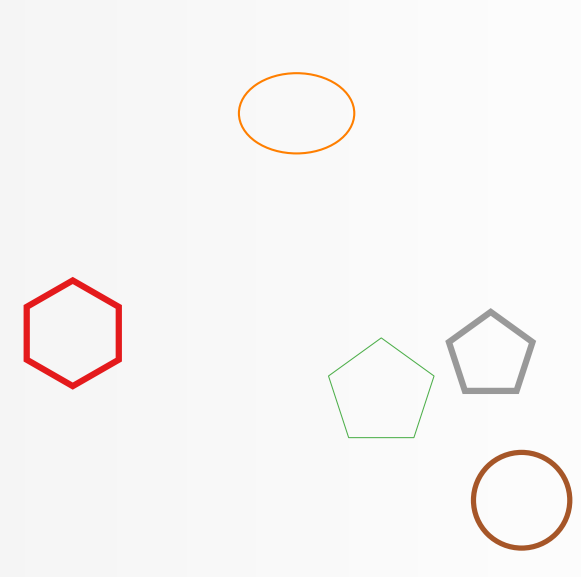[{"shape": "hexagon", "thickness": 3, "radius": 0.46, "center": [0.125, 0.422]}, {"shape": "pentagon", "thickness": 0.5, "radius": 0.48, "center": [0.656, 0.319]}, {"shape": "oval", "thickness": 1, "radius": 0.5, "center": [0.51, 0.803]}, {"shape": "circle", "thickness": 2.5, "radius": 0.41, "center": [0.897, 0.133]}, {"shape": "pentagon", "thickness": 3, "radius": 0.38, "center": [0.844, 0.383]}]